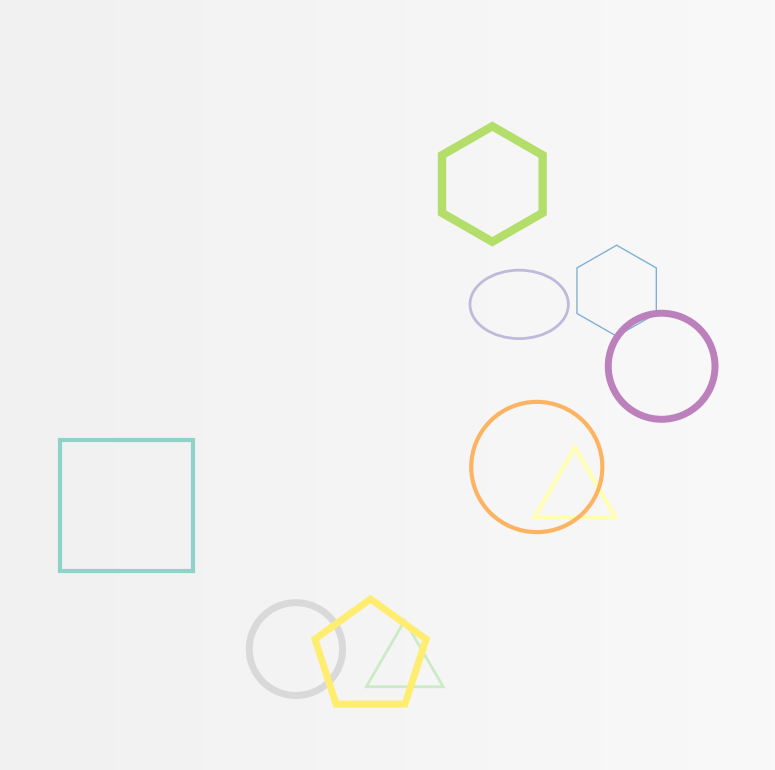[{"shape": "square", "thickness": 1.5, "radius": 0.43, "center": [0.163, 0.344]}, {"shape": "triangle", "thickness": 1.5, "radius": 0.3, "center": [0.742, 0.358]}, {"shape": "oval", "thickness": 1, "radius": 0.32, "center": [0.67, 0.605]}, {"shape": "hexagon", "thickness": 0.5, "radius": 0.3, "center": [0.796, 0.622]}, {"shape": "circle", "thickness": 1.5, "radius": 0.42, "center": [0.693, 0.394]}, {"shape": "hexagon", "thickness": 3, "radius": 0.37, "center": [0.635, 0.761]}, {"shape": "circle", "thickness": 2.5, "radius": 0.3, "center": [0.382, 0.157]}, {"shape": "circle", "thickness": 2.5, "radius": 0.34, "center": [0.854, 0.524]}, {"shape": "triangle", "thickness": 1, "radius": 0.29, "center": [0.522, 0.137]}, {"shape": "pentagon", "thickness": 2.5, "radius": 0.38, "center": [0.478, 0.147]}]